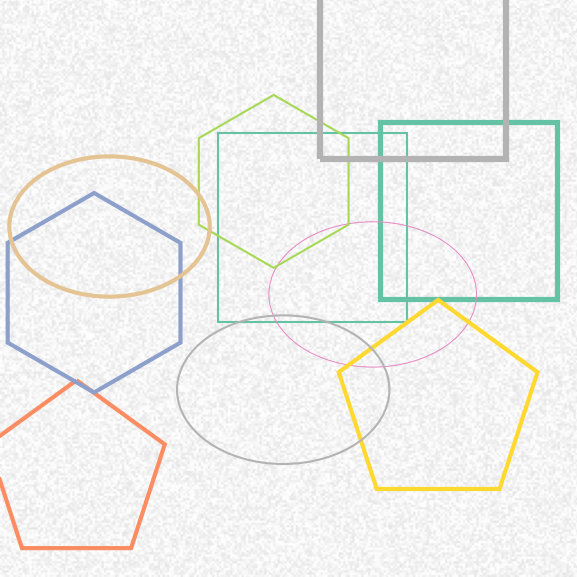[{"shape": "square", "thickness": 2.5, "radius": 0.77, "center": [0.812, 0.635]}, {"shape": "square", "thickness": 1, "radius": 0.82, "center": [0.541, 0.605]}, {"shape": "pentagon", "thickness": 2, "radius": 0.8, "center": [0.133, 0.18]}, {"shape": "hexagon", "thickness": 2, "radius": 0.86, "center": [0.163, 0.492]}, {"shape": "oval", "thickness": 0.5, "radius": 0.9, "center": [0.645, 0.489]}, {"shape": "hexagon", "thickness": 1, "radius": 0.75, "center": [0.474, 0.685]}, {"shape": "pentagon", "thickness": 2, "radius": 0.9, "center": [0.759, 0.299]}, {"shape": "oval", "thickness": 2, "radius": 0.87, "center": [0.19, 0.607]}, {"shape": "oval", "thickness": 1, "radius": 0.92, "center": [0.49, 0.324]}, {"shape": "square", "thickness": 3, "radius": 0.81, "center": [0.715, 0.885]}]